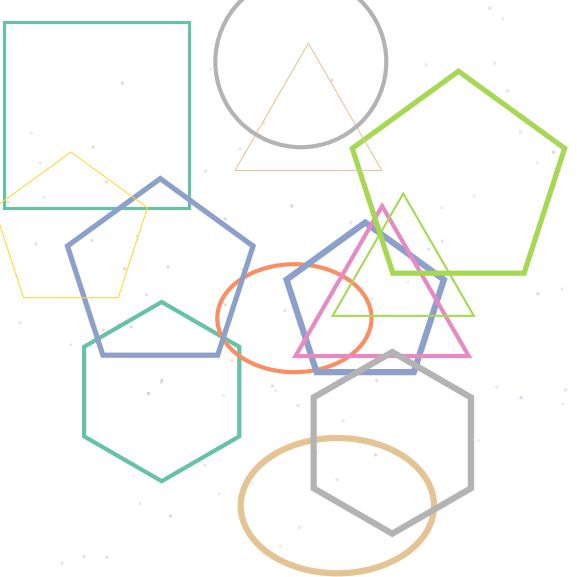[{"shape": "hexagon", "thickness": 2, "radius": 0.78, "center": [0.28, 0.321]}, {"shape": "square", "thickness": 1.5, "radius": 0.8, "center": [0.167, 0.8]}, {"shape": "oval", "thickness": 2, "radius": 0.67, "center": [0.51, 0.448]}, {"shape": "pentagon", "thickness": 3, "radius": 0.72, "center": [0.632, 0.471]}, {"shape": "pentagon", "thickness": 2.5, "radius": 0.85, "center": [0.278, 0.521]}, {"shape": "triangle", "thickness": 2, "radius": 0.87, "center": [0.662, 0.469]}, {"shape": "pentagon", "thickness": 2.5, "radius": 0.97, "center": [0.794, 0.682]}, {"shape": "triangle", "thickness": 1, "radius": 0.71, "center": [0.698, 0.523]}, {"shape": "pentagon", "thickness": 0.5, "radius": 0.7, "center": [0.123, 0.596]}, {"shape": "triangle", "thickness": 0.5, "radius": 0.73, "center": [0.534, 0.777]}, {"shape": "oval", "thickness": 3, "radius": 0.84, "center": [0.584, 0.124]}, {"shape": "circle", "thickness": 2, "radius": 0.74, "center": [0.521, 0.892]}, {"shape": "hexagon", "thickness": 3, "radius": 0.79, "center": [0.679, 0.232]}]